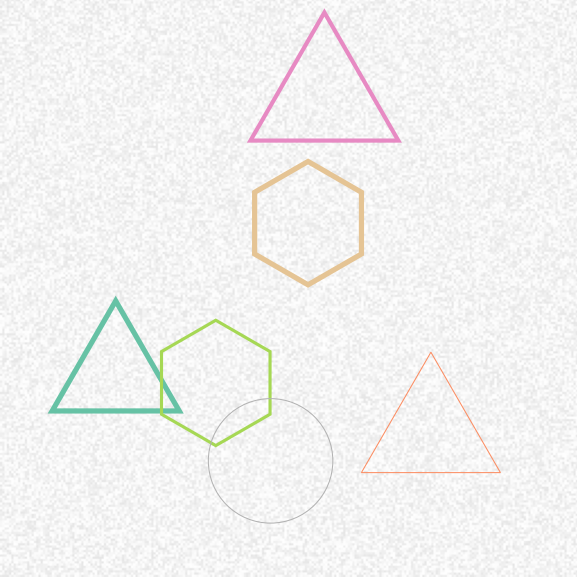[{"shape": "triangle", "thickness": 2.5, "radius": 0.64, "center": [0.2, 0.351]}, {"shape": "triangle", "thickness": 0.5, "radius": 0.69, "center": [0.746, 0.25]}, {"shape": "triangle", "thickness": 2, "radius": 0.74, "center": [0.562, 0.83]}, {"shape": "hexagon", "thickness": 1.5, "radius": 0.54, "center": [0.374, 0.336]}, {"shape": "hexagon", "thickness": 2.5, "radius": 0.53, "center": [0.533, 0.613]}, {"shape": "circle", "thickness": 0.5, "radius": 0.54, "center": [0.469, 0.201]}]